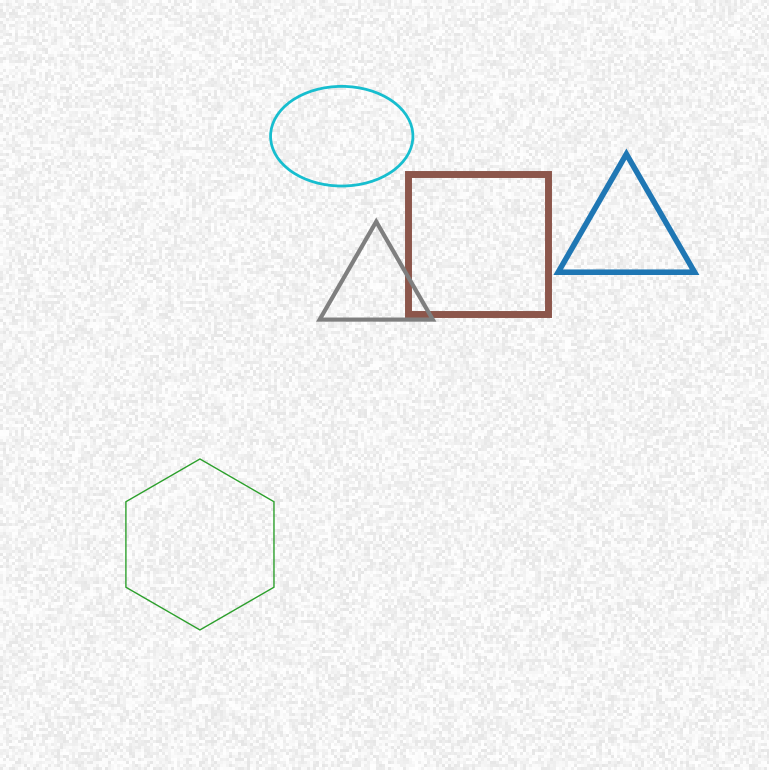[{"shape": "triangle", "thickness": 2, "radius": 0.51, "center": [0.813, 0.698]}, {"shape": "hexagon", "thickness": 0.5, "radius": 0.56, "center": [0.26, 0.293]}, {"shape": "square", "thickness": 2.5, "radius": 0.45, "center": [0.62, 0.683]}, {"shape": "triangle", "thickness": 1.5, "radius": 0.42, "center": [0.489, 0.627]}, {"shape": "oval", "thickness": 1, "radius": 0.46, "center": [0.444, 0.823]}]